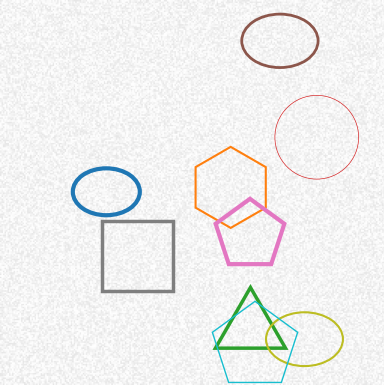[{"shape": "oval", "thickness": 3, "radius": 0.44, "center": [0.276, 0.502]}, {"shape": "hexagon", "thickness": 1.5, "radius": 0.53, "center": [0.599, 0.513]}, {"shape": "triangle", "thickness": 2.5, "radius": 0.53, "center": [0.651, 0.148]}, {"shape": "circle", "thickness": 0.5, "radius": 0.54, "center": [0.823, 0.644]}, {"shape": "oval", "thickness": 2, "radius": 0.5, "center": [0.727, 0.894]}, {"shape": "pentagon", "thickness": 3, "radius": 0.47, "center": [0.649, 0.39]}, {"shape": "square", "thickness": 2.5, "radius": 0.46, "center": [0.357, 0.336]}, {"shape": "oval", "thickness": 1.5, "radius": 0.5, "center": [0.791, 0.119]}, {"shape": "pentagon", "thickness": 1, "radius": 0.58, "center": [0.662, 0.101]}]